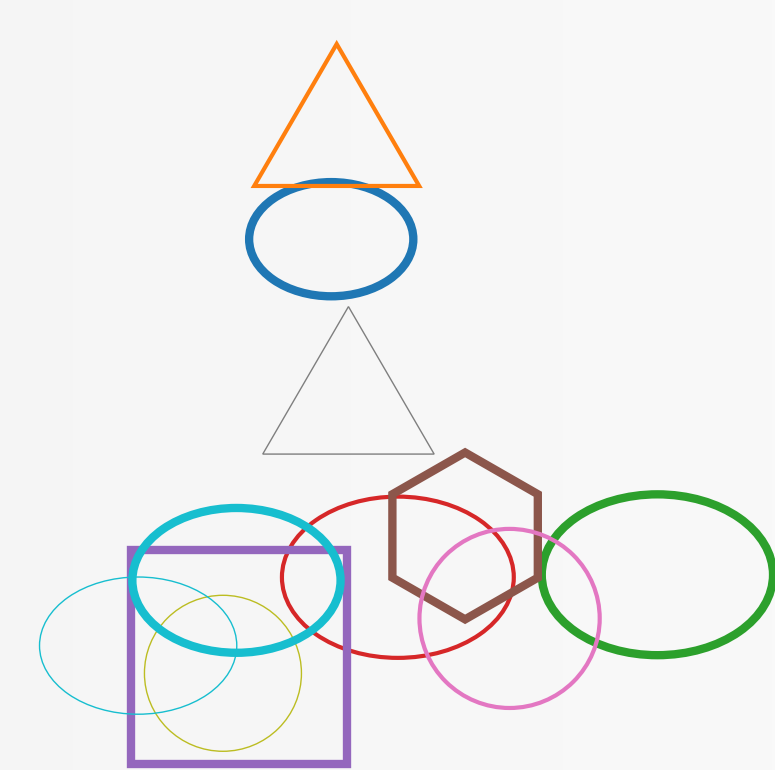[{"shape": "oval", "thickness": 3, "radius": 0.53, "center": [0.427, 0.689]}, {"shape": "triangle", "thickness": 1.5, "radius": 0.61, "center": [0.434, 0.82]}, {"shape": "oval", "thickness": 3, "radius": 0.75, "center": [0.848, 0.254]}, {"shape": "oval", "thickness": 1.5, "radius": 0.75, "center": [0.513, 0.25]}, {"shape": "square", "thickness": 3, "radius": 0.7, "center": [0.309, 0.147]}, {"shape": "hexagon", "thickness": 3, "radius": 0.54, "center": [0.6, 0.304]}, {"shape": "circle", "thickness": 1.5, "radius": 0.58, "center": [0.658, 0.197]}, {"shape": "triangle", "thickness": 0.5, "radius": 0.64, "center": [0.45, 0.474]}, {"shape": "circle", "thickness": 0.5, "radius": 0.51, "center": [0.288, 0.126]}, {"shape": "oval", "thickness": 3, "radius": 0.67, "center": [0.305, 0.246]}, {"shape": "oval", "thickness": 0.5, "radius": 0.64, "center": [0.178, 0.162]}]